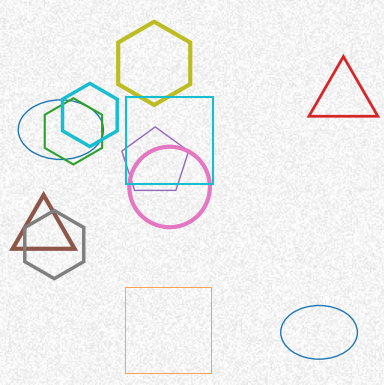[{"shape": "oval", "thickness": 1, "radius": 0.5, "center": [0.829, 0.137]}, {"shape": "oval", "thickness": 1, "radius": 0.55, "center": [0.158, 0.663]}, {"shape": "square", "thickness": 0.5, "radius": 0.56, "center": [0.437, 0.143]}, {"shape": "hexagon", "thickness": 1.5, "radius": 0.43, "center": [0.191, 0.659]}, {"shape": "triangle", "thickness": 2, "radius": 0.52, "center": [0.892, 0.75]}, {"shape": "pentagon", "thickness": 1, "radius": 0.46, "center": [0.403, 0.579]}, {"shape": "triangle", "thickness": 3, "radius": 0.46, "center": [0.113, 0.4]}, {"shape": "circle", "thickness": 3, "radius": 0.52, "center": [0.441, 0.514]}, {"shape": "hexagon", "thickness": 2.5, "radius": 0.44, "center": [0.141, 0.365]}, {"shape": "hexagon", "thickness": 3, "radius": 0.54, "center": [0.401, 0.836]}, {"shape": "hexagon", "thickness": 2.5, "radius": 0.41, "center": [0.233, 0.701]}, {"shape": "square", "thickness": 1.5, "radius": 0.57, "center": [0.441, 0.635]}]